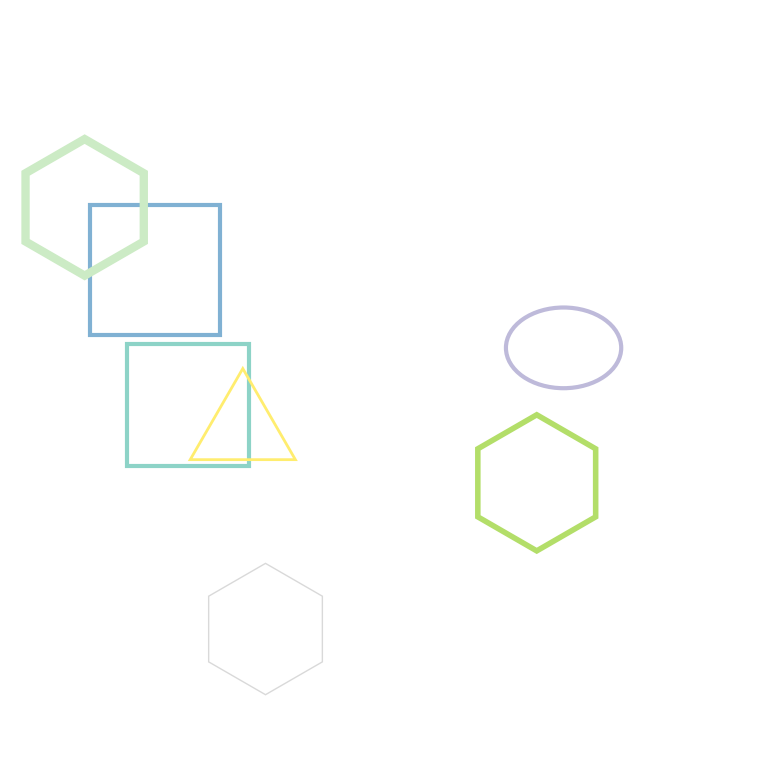[{"shape": "square", "thickness": 1.5, "radius": 0.4, "center": [0.244, 0.474]}, {"shape": "oval", "thickness": 1.5, "radius": 0.37, "center": [0.732, 0.548]}, {"shape": "square", "thickness": 1.5, "radius": 0.42, "center": [0.201, 0.65]}, {"shape": "hexagon", "thickness": 2, "radius": 0.44, "center": [0.697, 0.373]}, {"shape": "hexagon", "thickness": 0.5, "radius": 0.43, "center": [0.345, 0.183]}, {"shape": "hexagon", "thickness": 3, "radius": 0.44, "center": [0.11, 0.731]}, {"shape": "triangle", "thickness": 1, "radius": 0.39, "center": [0.315, 0.442]}]